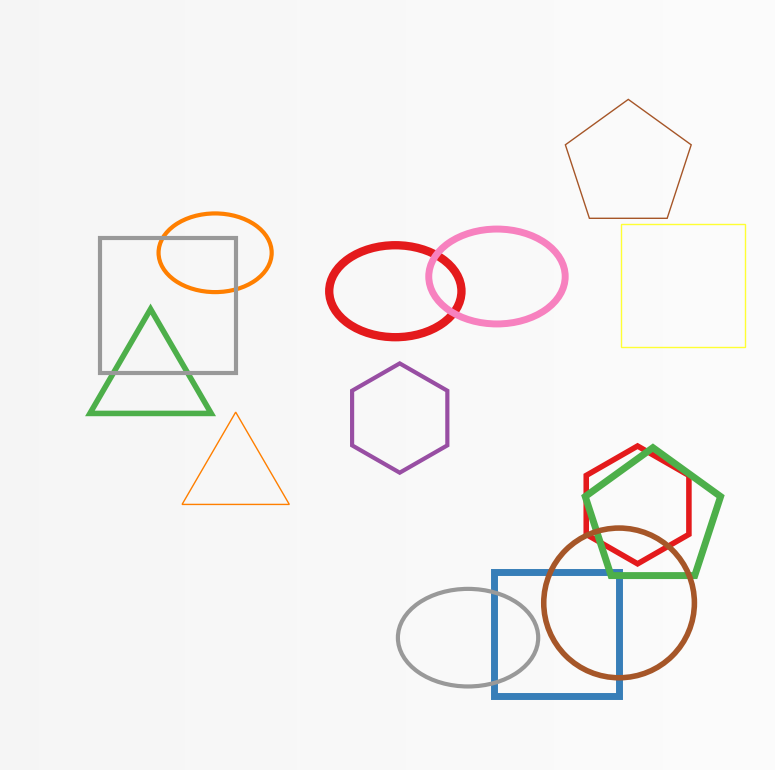[{"shape": "oval", "thickness": 3, "radius": 0.43, "center": [0.51, 0.622]}, {"shape": "hexagon", "thickness": 2, "radius": 0.38, "center": [0.823, 0.344]}, {"shape": "square", "thickness": 2.5, "radius": 0.4, "center": [0.718, 0.177]}, {"shape": "triangle", "thickness": 2, "radius": 0.45, "center": [0.194, 0.508]}, {"shape": "pentagon", "thickness": 2.5, "radius": 0.46, "center": [0.842, 0.327]}, {"shape": "hexagon", "thickness": 1.5, "radius": 0.35, "center": [0.516, 0.457]}, {"shape": "triangle", "thickness": 0.5, "radius": 0.4, "center": [0.304, 0.385]}, {"shape": "oval", "thickness": 1.5, "radius": 0.36, "center": [0.278, 0.672]}, {"shape": "square", "thickness": 0.5, "radius": 0.4, "center": [0.881, 0.629]}, {"shape": "pentagon", "thickness": 0.5, "radius": 0.43, "center": [0.811, 0.786]}, {"shape": "circle", "thickness": 2, "radius": 0.49, "center": [0.799, 0.217]}, {"shape": "oval", "thickness": 2.5, "radius": 0.44, "center": [0.641, 0.641]}, {"shape": "square", "thickness": 1.5, "radius": 0.44, "center": [0.217, 0.603]}, {"shape": "oval", "thickness": 1.5, "radius": 0.45, "center": [0.604, 0.172]}]